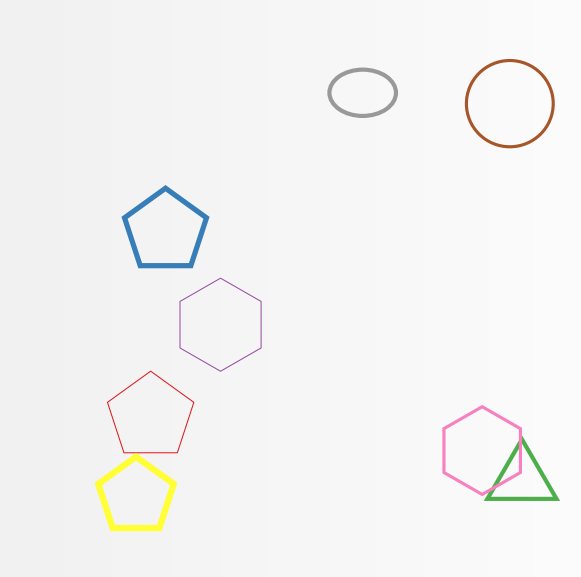[{"shape": "pentagon", "thickness": 0.5, "radius": 0.39, "center": [0.259, 0.278]}, {"shape": "pentagon", "thickness": 2.5, "radius": 0.37, "center": [0.285, 0.599]}, {"shape": "triangle", "thickness": 2, "radius": 0.34, "center": [0.898, 0.17]}, {"shape": "hexagon", "thickness": 0.5, "radius": 0.4, "center": [0.379, 0.437]}, {"shape": "pentagon", "thickness": 3, "radius": 0.34, "center": [0.234, 0.14]}, {"shape": "circle", "thickness": 1.5, "radius": 0.37, "center": [0.877, 0.82]}, {"shape": "hexagon", "thickness": 1.5, "radius": 0.38, "center": [0.83, 0.219]}, {"shape": "oval", "thickness": 2, "radius": 0.29, "center": [0.624, 0.838]}]